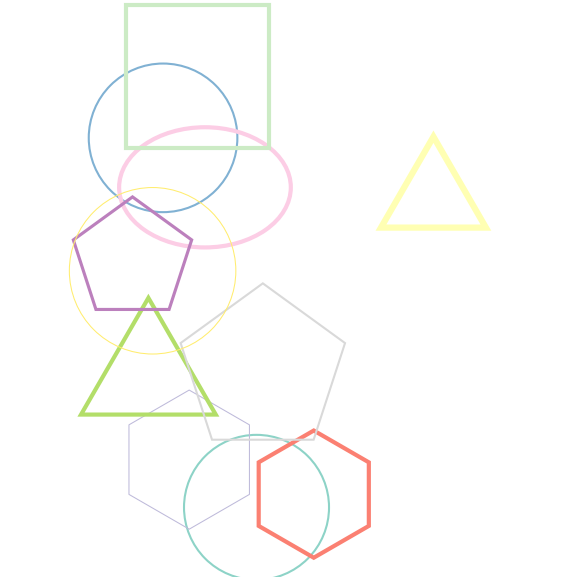[{"shape": "circle", "thickness": 1, "radius": 0.63, "center": [0.444, 0.121]}, {"shape": "triangle", "thickness": 3, "radius": 0.52, "center": [0.751, 0.657]}, {"shape": "hexagon", "thickness": 0.5, "radius": 0.6, "center": [0.328, 0.203]}, {"shape": "hexagon", "thickness": 2, "radius": 0.55, "center": [0.543, 0.144]}, {"shape": "circle", "thickness": 1, "radius": 0.64, "center": [0.282, 0.76]}, {"shape": "triangle", "thickness": 2, "radius": 0.67, "center": [0.257, 0.349]}, {"shape": "oval", "thickness": 2, "radius": 0.74, "center": [0.355, 0.675]}, {"shape": "pentagon", "thickness": 1, "radius": 0.75, "center": [0.455, 0.359]}, {"shape": "pentagon", "thickness": 1.5, "radius": 0.54, "center": [0.229, 0.55]}, {"shape": "square", "thickness": 2, "radius": 0.62, "center": [0.342, 0.867]}, {"shape": "circle", "thickness": 0.5, "radius": 0.72, "center": [0.264, 0.53]}]